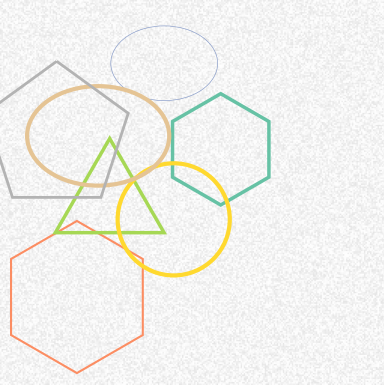[{"shape": "hexagon", "thickness": 2.5, "radius": 0.72, "center": [0.573, 0.612]}, {"shape": "hexagon", "thickness": 1.5, "radius": 0.99, "center": [0.2, 0.229]}, {"shape": "oval", "thickness": 0.5, "radius": 0.69, "center": [0.427, 0.836]}, {"shape": "triangle", "thickness": 2.5, "radius": 0.82, "center": [0.285, 0.477]}, {"shape": "circle", "thickness": 3, "radius": 0.73, "center": [0.451, 0.43]}, {"shape": "oval", "thickness": 3, "radius": 0.92, "center": [0.255, 0.647]}, {"shape": "pentagon", "thickness": 2, "radius": 0.98, "center": [0.147, 0.645]}]